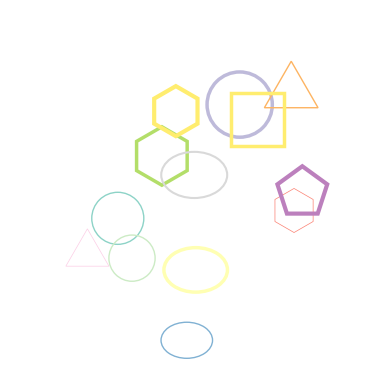[{"shape": "circle", "thickness": 1, "radius": 0.34, "center": [0.306, 0.433]}, {"shape": "oval", "thickness": 2.5, "radius": 0.41, "center": [0.508, 0.299]}, {"shape": "circle", "thickness": 2.5, "radius": 0.42, "center": [0.623, 0.728]}, {"shape": "hexagon", "thickness": 0.5, "radius": 0.29, "center": [0.764, 0.453]}, {"shape": "oval", "thickness": 1, "radius": 0.33, "center": [0.485, 0.116]}, {"shape": "triangle", "thickness": 1, "radius": 0.4, "center": [0.756, 0.76]}, {"shape": "hexagon", "thickness": 2.5, "radius": 0.38, "center": [0.42, 0.595]}, {"shape": "triangle", "thickness": 0.5, "radius": 0.32, "center": [0.227, 0.341]}, {"shape": "oval", "thickness": 1.5, "radius": 0.43, "center": [0.504, 0.546]}, {"shape": "pentagon", "thickness": 3, "radius": 0.34, "center": [0.785, 0.5]}, {"shape": "circle", "thickness": 1, "radius": 0.3, "center": [0.343, 0.329]}, {"shape": "hexagon", "thickness": 3, "radius": 0.32, "center": [0.457, 0.711]}, {"shape": "square", "thickness": 2.5, "radius": 0.35, "center": [0.669, 0.69]}]